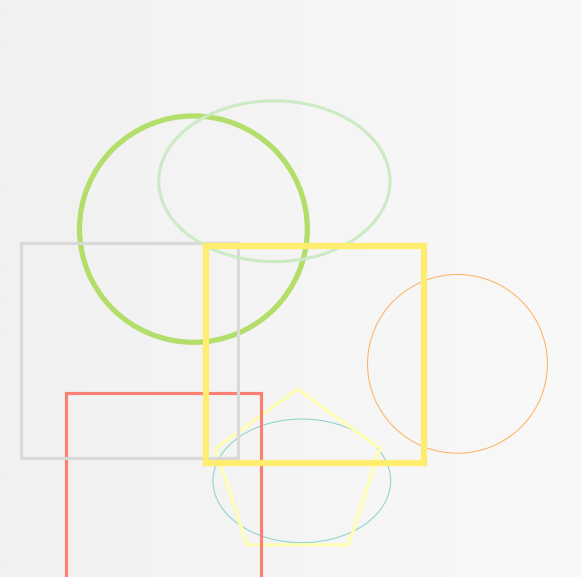[{"shape": "oval", "thickness": 0.5, "radius": 0.76, "center": [0.519, 0.167]}, {"shape": "pentagon", "thickness": 1.5, "radius": 0.74, "center": [0.512, 0.176]}, {"shape": "square", "thickness": 1.5, "radius": 0.84, "center": [0.281, 0.151]}, {"shape": "circle", "thickness": 0.5, "radius": 0.77, "center": [0.787, 0.369]}, {"shape": "circle", "thickness": 2.5, "radius": 0.98, "center": [0.333, 0.602]}, {"shape": "square", "thickness": 1.5, "radius": 0.93, "center": [0.223, 0.392]}, {"shape": "oval", "thickness": 1.5, "radius": 0.99, "center": [0.472, 0.685]}, {"shape": "square", "thickness": 3, "radius": 0.94, "center": [0.542, 0.385]}]